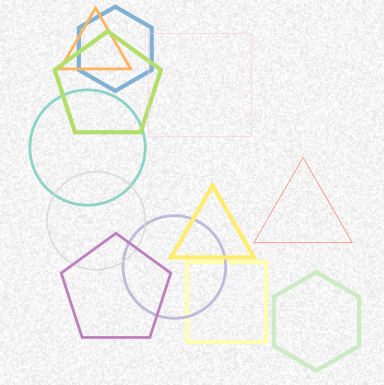[{"shape": "circle", "thickness": 2, "radius": 0.75, "center": [0.227, 0.617]}, {"shape": "square", "thickness": 3, "radius": 0.51, "center": [0.588, 0.215]}, {"shape": "circle", "thickness": 2, "radius": 0.67, "center": [0.453, 0.306]}, {"shape": "triangle", "thickness": 0.5, "radius": 0.74, "center": [0.787, 0.443]}, {"shape": "hexagon", "thickness": 3, "radius": 0.55, "center": [0.299, 0.873]}, {"shape": "triangle", "thickness": 2, "radius": 0.53, "center": [0.248, 0.874]}, {"shape": "pentagon", "thickness": 3, "radius": 0.72, "center": [0.28, 0.774]}, {"shape": "square", "thickness": 0.5, "radius": 0.67, "center": [0.518, 0.78]}, {"shape": "circle", "thickness": 1, "radius": 0.64, "center": [0.25, 0.427]}, {"shape": "pentagon", "thickness": 2, "radius": 0.75, "center": [0.301, 0.245]}, {"shape": "hexagon", "thickness": 3, "radius": 0.64, "center": [0.822, 0.165]}, {"shape": "triangle", "thickness": 3, "radius": 0.62, "center": [0.552, 0.394]}]